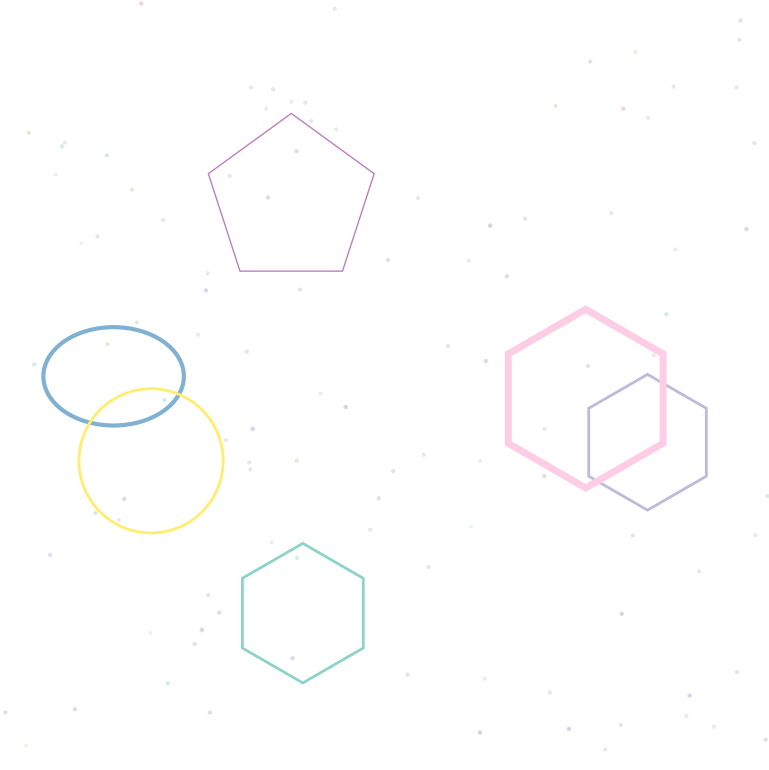[{"shape": "hexagon", "thickness": 1, "radius": 0.45, "center": [0.393, 0.204]}, {"shape": "hexagon", "thickness": 1, "radius": 0.44, "center": [0.841, 0.426]}, {"shape": "oval", "thickness": 1.5, "radius": 0.46, "center": [0.148, 0.511]}, {"shape": "hexagon", "thickness": 2.5, "radius": 0.58, "center": [0.761, 0.482]}, {"shape": "pentagon", "thickness": 0.5, "radius": 0.57, "center": [0.378, 0.739]}, {"shape": "circle", "thickness": 1, "radius": 0.47, "center": [0.196, 0.402]}]